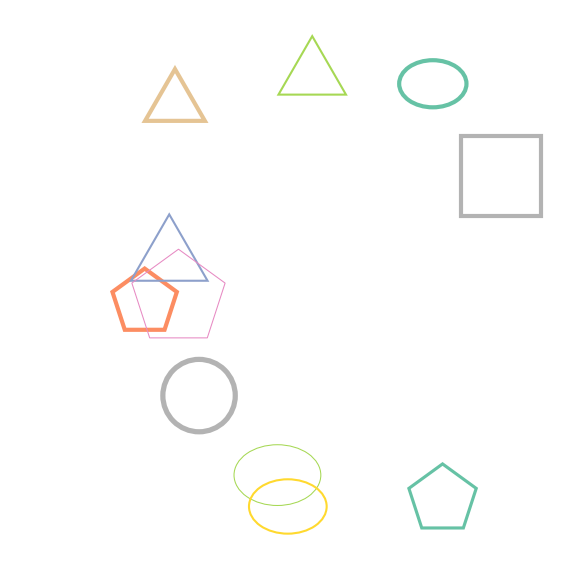[{"shape": "pentagon", "thickness": 1.5, "radius": 0.31, "center": [0.766, 0.134]}, {"shape": "oval", "thickness": 2, "radius": 0.29, "center": [0.749, 0.854]}, {"shape": "pentagon", "thickness": 2, "radius": 0.29, "center": [0.25, 0.475]}, {"shape": "triangle", "thickness": 1, "radius": 0.38, "center": [0.293, 0.551]}, {"shape": "pentagon", "thickness": 0.5, "radius": 0.42, "center": [0.309, 0.483]}, {"shape": "triangle", "thickness": 1, "radius": 0.34, "center": [0.541, 0.869]}, {"shape": "oval", "thickness": 0.5, "radius": 0.38, "center": [0.48, 0.176]}, {"shape": "oval", "thickness": 1, "radius": 0.34, "center": [0.498, 0.122]}, {"shape": "triangle", "thickness": 2, "radius": 0.3, "center": [0.303, 0.82]}, {"shape": "circle", "thickness": 2.5, "radius": 0.31, "center": [0.345, 0.314]}, {"shape": "square", "thickness": 2, "radius": 0.35, "center": [0.868, 0.695]}]